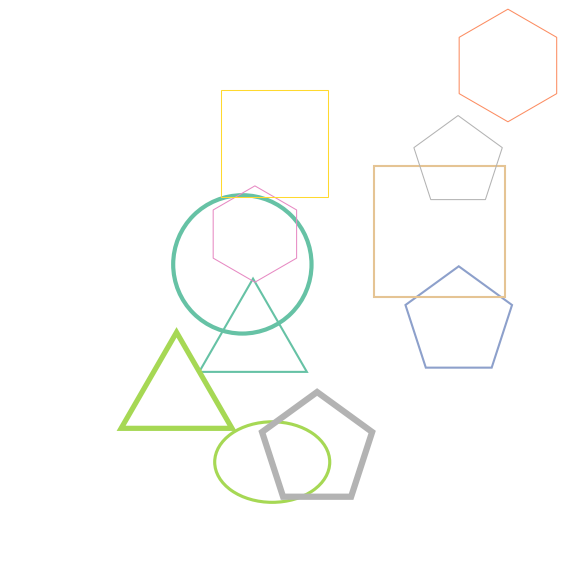[{"shape": "triangle", "thickness": 1, "radius": 0.54, "center": [0.438, 0.409]}, {"shape": "circle", "thickness": 2, "radius": 0.6, "center": [0.42, 0.541]}, {"shape": "hexagon", "thickness": 0.5, "radius": 0.49, "center": [0.88, 0.886]}, {"shape": "pentagon", "thickness": 1, "radius": 0.49, "center": [0.794, 0.441]}, {"shape": "hexagon", "thickness": 0.5, "radius": 0.42, "center": [0.441, 0.594]}, {"shape": "triangle", "thickness": 2.5, "radius": 0.55, "center": [0.306, 0.313]}, {"shape": "oval", "thickness": 1.5, "radius": 0.5, "center": [0.471, 0.199]}, {"shape": "square", "thickness": 0.5, "radius": 0.46, "center": [0.476, 0.75]}, {"shape": "square", "thickness": 1, "radius": 0.57, "center": [0.761, 0.598]}, {"shape": "pentagon", "thickness": 0.5, "radius": 0.4, "center": [0.793, 0.719]}, {"shape": "pentagon", "thickness": 3, "radius": 0.5, "center": [0.549, 0.22]}]